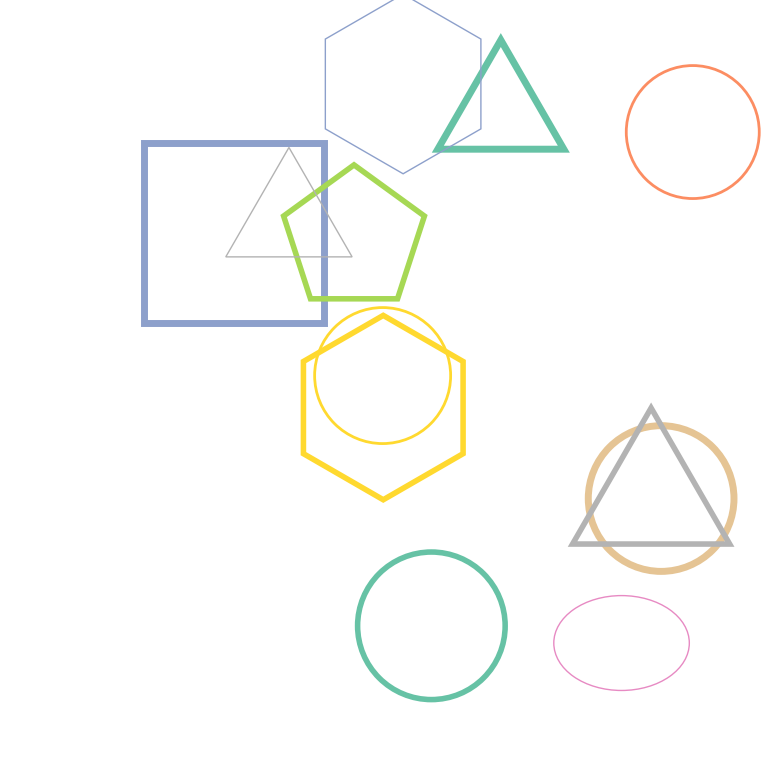[{"shape": "circle", "thickness": 2, "radius": 0.48, "center": [0.56, 0.187]}, {"shape": "triangle", "thickness": 2.5, "radius": 0.47, "center": [0.65, 0.853]}, {"shape": "circle", "thickness": 1, "radius": 0.43, "center": [0.9, 0.828]}, {"shape": "square", "thickness": 2.5, "radius": 0.58, "center": [0.304, 0.697]}, {"shape": "hexagon", "thickness": 0.5, "radius": 0.58, "center": [0.524, 0.891]}, {"shape": "oval", "thickness": 0.5, "radius": 0.44, "center": [0.807, 0.165]}, {"shape": "pentagon", "thickness": 2, "radius": 0.48, "center": [0.46, 0.69]}, {"shape": "circle", "thickness": 1, "radius": 0.44, "center": [0.497, 0.512]}, {"shape": "hexagon", "thickness": 2, "radius": 0.6, "center": [0.498, 0.471]}, {"shape": "circle", "thickness": 2.5, "radius": 0.47, "center": [0.859, 0.353]}, {"shape": "triangle", "thickness": 2, "radius": 0.59, "center": [0.846, 0.352]}, {"shape": "triangle", "thickness": 0.5, "radius": 0.47, "center": [0.375, 0.714]}]